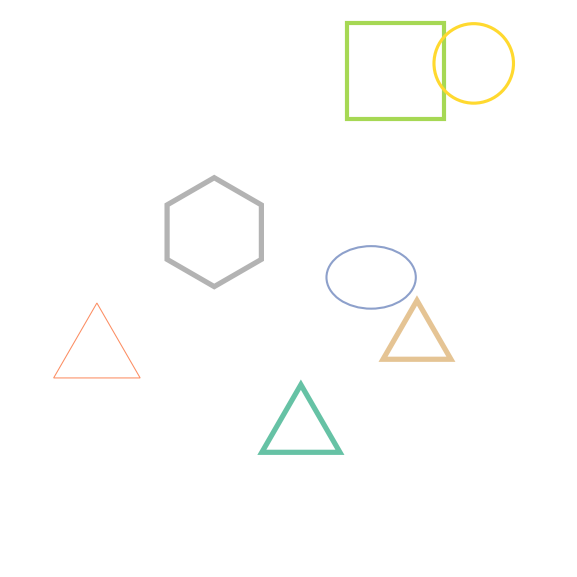[{"shape": "triangle", "thickness": 2.5, "radius": 0.39, "center": [0.521, 0.255]}, {"shape": "triangle", "thickness": 0.5, "radius": 0.43, "center": [0.168, 0.388]}, {"shape": "oval", "thickness": 1, "radius": 0.39, "center": [0.643, 0.519]}, {"shape": "square", "thickness": 2, "radius": 0.42, "center": [0.685, 0.877]}, {"shape": "circle", "thickness": 1.5, "radius": 0.34, "center": [0.82, 0.889]}, {"shape": "triangle", "thickness": 2.5, "radius": 0.34, "center": [0.722, 0.411]}, {"shape": "hexagon", "thickness": 2.5, "radius": 0.47, "center": [0.371, 0.597]}]